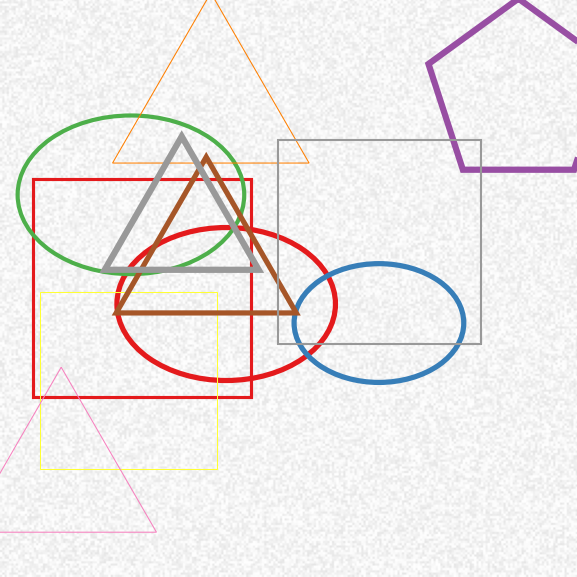[{"shape": "square", "thickness": 1.5, "radius": 0.94, "center": [0.246, 0.501]}, {"shape": "oval", "thickness": 2.5, "radius": 0.95, "center": [0.392, 0.473]}, {"shape": "oval", "thickness": 2.5, "radius": 0.73, "center": [0.656, 0.44]}, {"shape": "oval", "thickness": 2, "radius": 0.98, "center": [0.227, 0.662]}, {"shape": "pentagon", "thickness": 3, "radius": 0.82, "center": [0.898, 0.838]}, {"shape": "triangle", "thickness": 0.5, "radius": 0.98, "center": [0.365, 0.815]}, {"shape": "square", "thickness": 0.5, "radius": 0.77, "center": [0.222, 0.34]}, {"shape": "triangle", "thickness": 2.5, "radius": 0.9, "center": [0.357, 0.547]}, {"shape": "triangle", "thickness": 0.5, "radius": 0.95, "center": [0.106, 0.173]}, {"shape": "square", "thickness": 1, "radius": 0.88, "center": [0.657, 0.58]}, {"shape": "triangle", "thickness": 3, "radius": 0.77, "center": [0.315, 0.609]}]